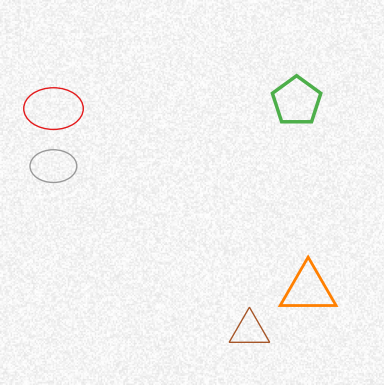[{"shape": "oval", "thickness": 1, "radius": 0.39, "center": [0.139, 0.718]}, {"shape": "pentagon", "thickness": 2.5, "radius": 0.33, "center": [0.77, 0.737]}, {"shape": "triangle", "thickness": 2, "radius": 0.42, "center": [0.8, 0.248]}, {"shape": "triangle", "thickness": 1, "radius": 0.3, "center": [0.648, 0.141]}, {"shape": "oval", "thickness": 1, "radius": 0.3, "center": [0.139, 0.569]}]